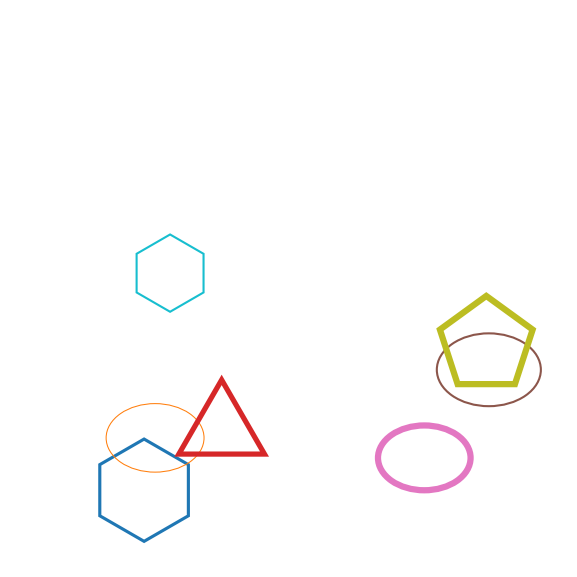[{"shape": "hexagon", "thickness": 1.5, "radius": 0.44, "center": [0.249, 0.15]}, {"shape": "oval", "thickness": 0.5, "radius": 0.42, "center": [0.269, 0.241]}, {"shape": "triangle", "thickness": 2.5, "radius": 0.43, "center": [0.384, 0.256]}, {"shape": "oval", "thickness": 1, "radius": 0.45, "center": [0.846, 0.359]}, {"shape": "oval", "thickness": 3, "radius": 0.4, "center": [0.735, 0.206]}, {"shape": "pentagon", "thickness": 3, "radius": 0.42, "center": [0.842, 0.402]}, {"shape": "hexagon", "thickness": 1, "radius": 0.33, "center": [0.295, 0.526]}]